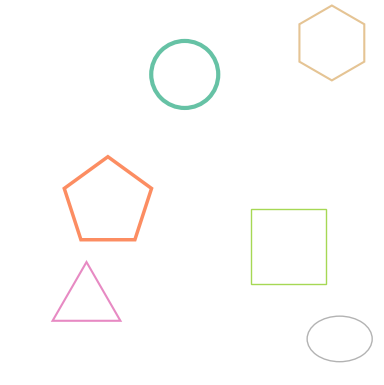[{"shape": "circle", "thickness": 3, "radius": 0.44, "center": [0.48, 0.807]}, {"shape": "pentagon", "thickness": 2.5, "radius": 0.6, "center": [0.28, 0.474]}, {"shape": "triangle", "thickness": 1.5, "radius": 0.51, "center": [0.225, 0.218]}, {"shape": "square", "thickness": 1, "radius": 0.49, "center": [0.75, 0.36]}, {"shape": "hexagon", "thickness": 1.5, "radius": 0.49, "center": [0.862, 0.888]}, {"shape": "oval", "thickness": 1, "radius": 0.42, "center": [0.882, 0.12]}]